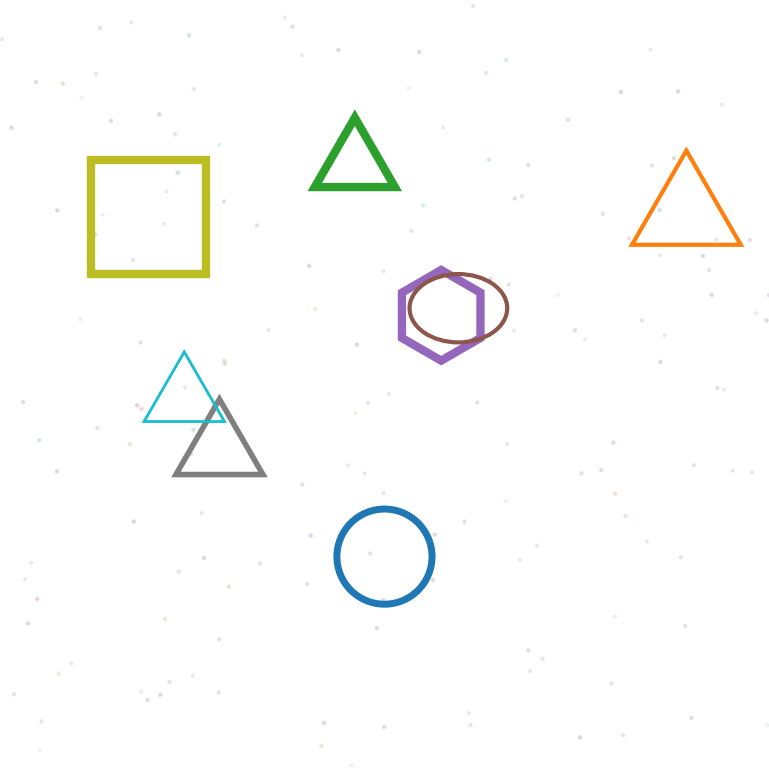[{"shape": "circle", "thickness": 2.5, "radius": 0.31, "center": [0.499, 0.277]}, {"shape": "triangle", "thickness": 1.5, "radius": 0.41, "center": [0.891, 0.723]}, {"shape": "triangle", "thickness": 3, "radius": 0.3, "center": [0.461, 0.787]}, {"shape": "hexagon", "thickness": 3, "radius": 0.29, "center": [0.573, 0.591]}, {"shape": "oval", "thickness": 1.5, "radius": 0.32, "center": [0.595, 0.6]}, {"shape": "triangle", "thickness": 2, "radius": 0.33, "center": [0.285, 0.416]}, {"shape": "square", "thickness": 3, "radius": 0.37, "center": [0.193, 0.718]}, {"shape": "triangle", "thickness": 1, "radius": 0.3, "center": [0.239, 0.483]}]